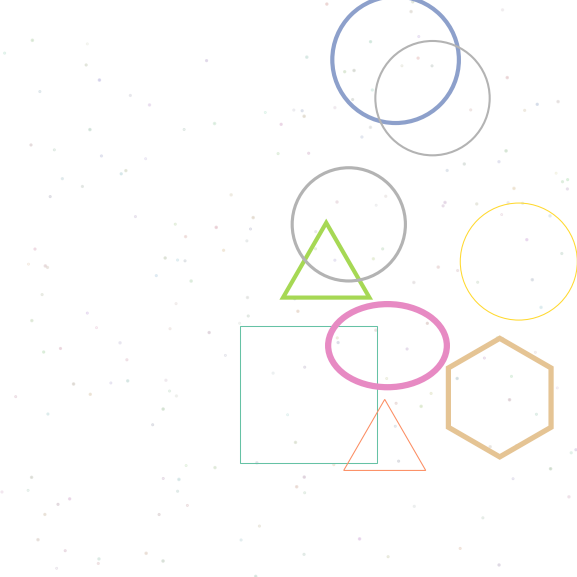[{"shape": "square", "thickness": 0.5, "radius": 0.59, "center": [0.535, 0.315]}, {"shape": "triangle", "thickness": 0.5, "radius": 0.41, "center": [0.666, 0.226]}, {"shape": "circle", "thickness": 2, "radius": 0.55, "center": [0.685, 0.896]}, {"shape": "oval", "thickness": 3, "radius": 0.51, "center": [0.671, 0.401]}, {"shape": "triangle", "thickness": 2, "radius": 0.43, "center": [0.565, 0.527]}, {"shape": "circle", "thickness": 0.5, "radius": 0.51, "center": [0.898, 0.546]}, {"shape": "hexagon", "thickness": 2.5, "radius": 0.51, "center": [0.865, 0.311]}, {"shape": "circle", "thickness": 1.5, "radius": 0.49, "center": [0.604, 0.611]}, {"shape": "circle", "thickness": 1, "radius": 0.5, "center": [0.749, 0.829]}]